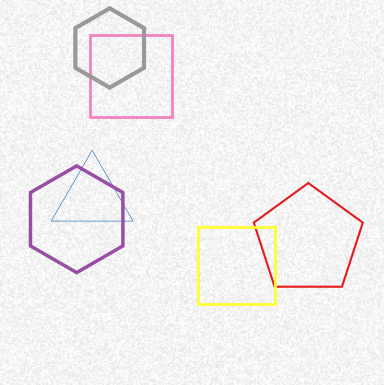[{"shape": "pentagon", "thickness": 1.5, "radius": 0.74, "center": [0.801, 0.376]}, {"shape": "triangle", "thickness": 0.5, "radius": 0.61, "center": [0.239, 0.487]}, {"shape": "hexagon", "thickness": 2.5, "radius": 0.69, "center": [0.199, 0.431]}, {"shape": "square", "thickness": 2, "radius": 0.5, "center": [0.615, 0.31]}, {"shape": "square", "thickness": 2, "radius": 0.53, "center": [0.34, 0.802]}, {"shape": "hexagon", "thickness": 3, "radius": 0.51, "center": [0.285, 0.875]}]